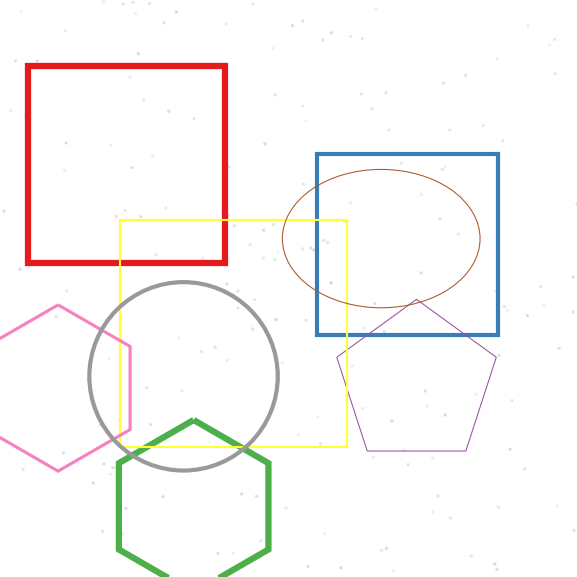[{"shape": "square", "thickness": 3, "radius": 0.85, "center": [0.219, 0.714]}, {"shape": "square", "thickness": 2, "radius": 0.78, "center": [0.705, 0.576]}, {"shape": "hexagon", "thickness": 3, "radius": 0.75, "center": [0.335, 0.122]}, {"shape": "pentagon", "thickness": 0.5, "radius": 0.73, "center": [0.721, 0.336]}, {"shape": "square", "thickness": 1, "radius": 0.98, "center": [0.404, 0.421]}, {"shape": "oval", "thickness": 0.5, "radius": 0.86, "center": [0.66, 0.586]}, {"shape": "hexagon", "thickness": 1.5, "radius": 0.72, "center": [0.101, 0.327]}, {"shape": "circle", "thickness": 2, "radius": 0.82, "center": [0.318, 0.347]}]